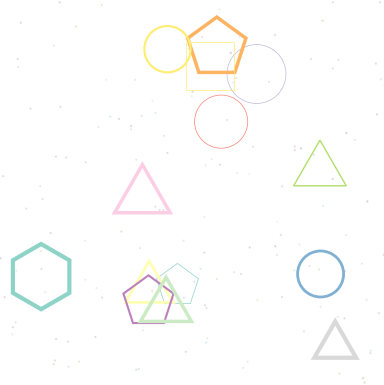[{"shape": "hexagon", "thickness": 3, "radius": 0.42, "center": [0.107, 0.282]}, {"shape": "pentagon", "thickness": 0.5, "radius": 0.29, "center": [0.461, 0.258]}, {"shape": "triangle", "thickness": 2, "radius": 0.36, "center": [0.388, 0.25]}, {"shape": "circle", "thickness": 0.5, "radius": 0.38, "center": [0.666, 0.808]}, {"shape": "circle", "thickness": 0.5, "radius": 0.35, "center": [0.574, 0.684]}, {"shape": "circle", "thickness": 2, "radius": 0.3, "center": [0.833, 0.288]}, {"shape": "pentagon", "thickness": 2.5, "radius": 0.4, "center": [0.563, 0.876]}, {"shape": "triangle", "thickness": 1, "radius": 0.39, "center": [0.831, 0.557]}, {"shape": "triangle", "thickness": 2.5, "radius": 0.42, "center": [0.37, 0.489]}, {"shape": "triangle", "thickness": 3, "radius": 0.31, "center": [0.871, 0.102]}, {"shape": "pentagon", "thickness": 1.5, "radius": 0.34, "center": [0.386, 0.216]}, {"shape": "triangle", "thickness": 2.5, "radius": 0.38, "center": [0.431, 0.203]}, {"shape": "square", "thickness": 0.5, "radius": 0.31, "center": [0.546, 0.828]}, {"shape": "circle", "thickness": 1.5, "radius": 0.3, "center": [0.435, 0.872]}]